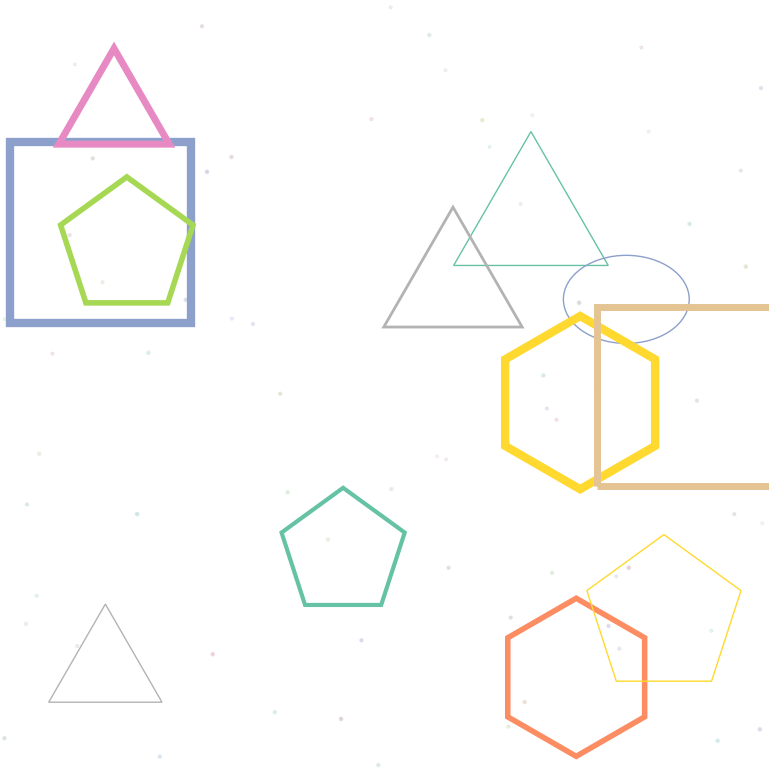[{"shape": "triangle", "thickness": 0.5, "radius": 0.58, "center": [0.69, 0.713]}, {"shape": "pentagon", "thickness": 1.5, "radius": 0.42, "center": [0.446, 0.282]}, {"shape": "hexagon", "thickness": 2, "radius": 0.51, "center": [0.748, 0.12]}, {"shape": "square", "thickness": 3, "radius": 0.59, "center": [0.131, 0.698]}, {"shape": "oval", "thickness": 0.5, "radius": 0.41, "center": [0.813, 0.611]}, {"shape": "triangle", "thickness": 2.5, "radius": 0.41, "center": [0.148, 0.854]}, {"shape": "pentagon", "thickness": 2, "radius": 0.45, "center": [0.165, 0.68]}, {"shape": "pentagon", "thickness": 0.5, "radius": 0.53, "center": [0.862, 0.2]}, {"shape": "hexagon", "thickness": 3, "radius": 0.56, "center": [0.753, 0.477]}, {"shape": "square", "thickness": 2.5, "radius": 0.58, "center": [0.892, 0.485]}, {"shape": "triangle", "thickness": 1, "radius": 0.52, "center": [0.588, 0.627]}, {"shape": "triangle", "thickness": 0.5, "radius": 0.42, "center": [0.137, 0.131]}]